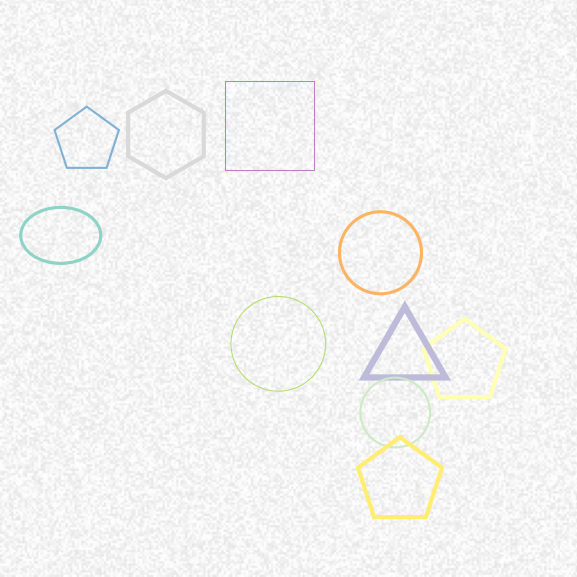[{"shape": "oval", "thickness": 1.5, "radius": 0.35, "center": [0.105, 0.592]}, {"shape": "pentagon", "thickness": 2, "radius": 0.37, "center": [0.805, 0.372]}, {"shape": "triangle", "thickness": 3, "radius": 0.41, "center": [0.701, 0.386]}, {"shape": "pentagon", "thickness": 1, "radius": 0.29, "center": [0.15, 0.756]}, {"shape": "circle", "thickness": 1.5, "radius": 0.36, "center": [0.659, 0.561]}, {"shape": "circle", "thickness": 0.5, "radius": 0.41, "center": [0.482, 0.404]}, {"shape": "hexagon", "thickness": 2, "radius": 0.38, "center": [0.287, 0.766]}, {"shape": "square", "thickness": 0.5, "radius": 0.39, "center": [0.467, 0.782]}, {"shape": "circle", "thickness": 1, "radius": 0.3, "center": [0.684, 0.285]}, {"shape": "pentagon", "thickness": 2, "radius": 0.38, "center": [0.693, 0.166]}]